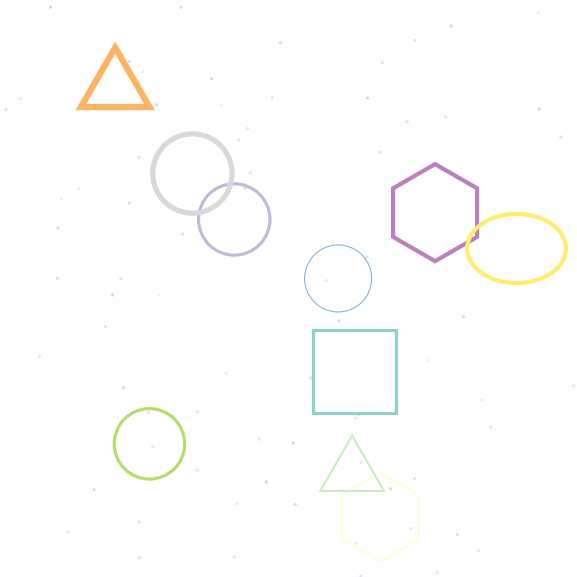[{"shape": "square", "thickness": 1.5, "radius": 0.36, "center": [0.613, 0.356]}, {"shape": "hexagon", "thickness": 0.5, "radius": 0.38, "center": [0.658, 0.104]}, {"shape": "circle", "thickness": 1.5, "radius": 0.31, "center": [0.406, 0.619]}, {"shape": "circle", "thickness": 0.5, "radius": 0.29, "center": [0.586, 0.517]}, {"shape": "triangle", "thickness": 3, "radius": 0.34, "center": [0.199, 0.848]}, {"shape": "circle", "thickness": 1.5, "radius": 0.3, "center": [0.259, 0.231]}, {"shape": "circle", "thickness": 2.5, "radius": 0.34, "center": [0.333, 0.699]}, {"shape": "hexagon", "thickness": 2, "radius": 0.42, "center": [0.753, 0.631]}, {"shape": "triangle", "thickness": 1, "radius": 0.32, "center": [0.61, 0.181]}, {"shape": "oval", "thickness": 2, "radius": 0.43, "center": [0.895, 0.569]}]